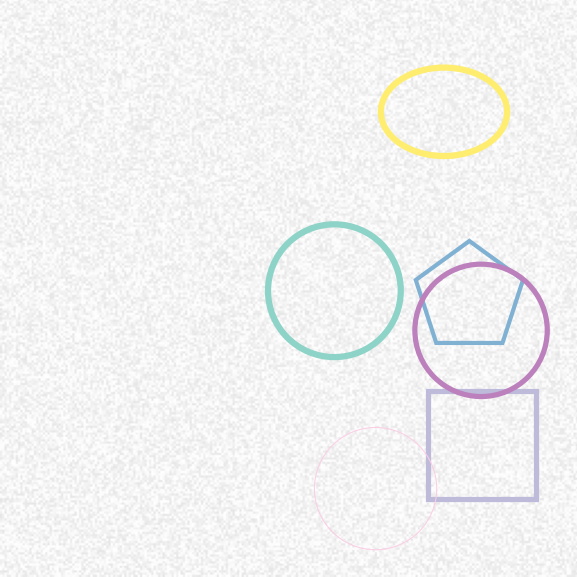[{"shape": "circle", "thickness": 3, "radius": 0.57, "center": [0.579, 0.496]}, {"shape": "square", "thickness": 2.5, "radius": 0.47, "center": [0.835, 0.228]}, {"shape": "pentagon", "thickness": 2, "radius": 0.49, "center": [0.813, 0.484]}, {"shape": "circle", "thickness": 0.5, "radius": 0.53, "center": [0.65, 0.153]}, {"shape": "circle", "thickness": 2.5, "radius": 0.57, "center": [0.833, 0.427]}, {"shape": "oval", "thickness": 3, "radius": 0.55, "center": [0.769, 0.806]}]